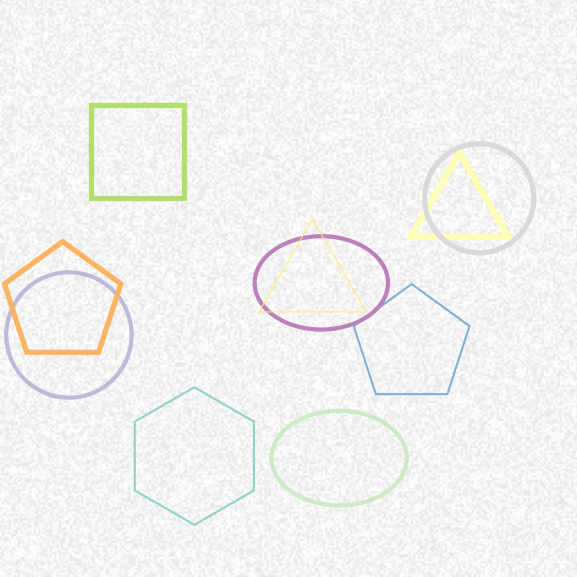[{"shape": "hexagon", "thickness": 1, "radius": 0.6, "center": [0.337, 0.209]}, {"shape": "triangle", "thickness": 3, "radius": 0.49, "center": [0.796, 0.637]}, {"shape": "circle", "thickness": 2, "radius": 0.54, "center": [0.119, 0.419]}, {"shape": "pentagon", "thickness": 1, "radius": 0.53, "center": [0.713, 0.402]}, {"shape": "pentagon", "thickness": 2.5, "radius": 0.53, "center": [0.108, 0.475]}, {"shape": "square", "thickness": 2.5, "radius": 0.4, "center": [0.238, 0.737]}, {"shape": "circle", "thickness": 2.5, "radius": 0.47, "center": [0.83, 0.656]}, {"shape": "oval", "thickness": 2, "radius": 0.58, "center": [0.556, 0.509]}, {"shape": "oval", "thickness": 2, "radius": 0.59, "center": [0.587, 0.206]}, {"shape": "triangle", "thickness": 0.5, "radius": 0.54, "center": [0.541, 0.513]}]